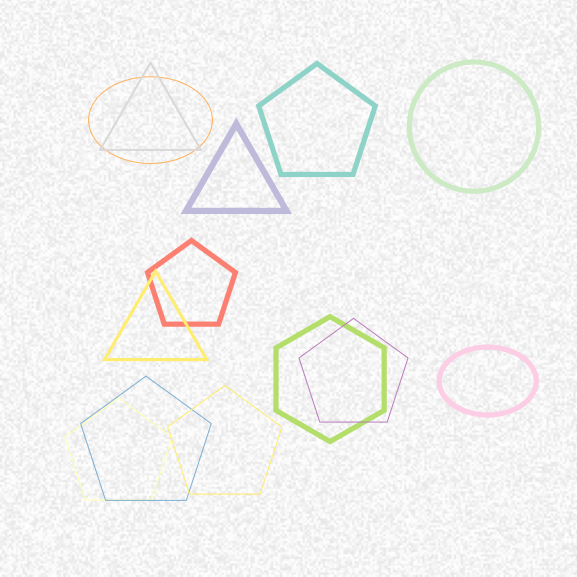[{"shape": "pentagon", "thickness": 2.5, "radius": 0.53, "center": [0.549, 0.783]}, {"shape": "pentagon", "thickness": 0.5, "radius": 0.49, "center": [0.205, 0.212]}, {"shape": "triangle", "thickness": 3, "radius": 0.5, "center": [0.409, 0.684]}, {"shape": "pentagon", "thickness": 2.5, "radius": 0.4, "center": [0.331, 0.503]}, {"shape": "pentagon", "thickness": 0.5, "radius": 0.59, "center": [0.253, 0.229]}, {"shape": "oval", "thickness": 0.5, "radius": 0.54, "center": [0.261, 0.791]}, {"shape": "hexagon", "thickness": 2.5, "radius": 0.54, "center": [0.572, 0.343]}, {"shape": "oval", "thickness": 2.5, "radius": 0.42, "center": [0.845, 0.339]}, {"shape": "triangle", "thickness": 1, "radius": 0.5, "center": [0.261, 0.79]}, {"shape": "pentagon", "thickness": 0.5, "radius": 0.5, "center": [0.612, 0.349]}, {"shape": "circle", "thickness": 2.5, "radius": 0.56, "center": [0.821, 0.78]}, {"shape": "triangle", "thickness": 1.5, "radius": 0.51, "center": [0.269, 0.428]}, {"shape": "pentagon", "thickness": 0.5, "radius": 0.52, "center": [0.389, 0.228]}]